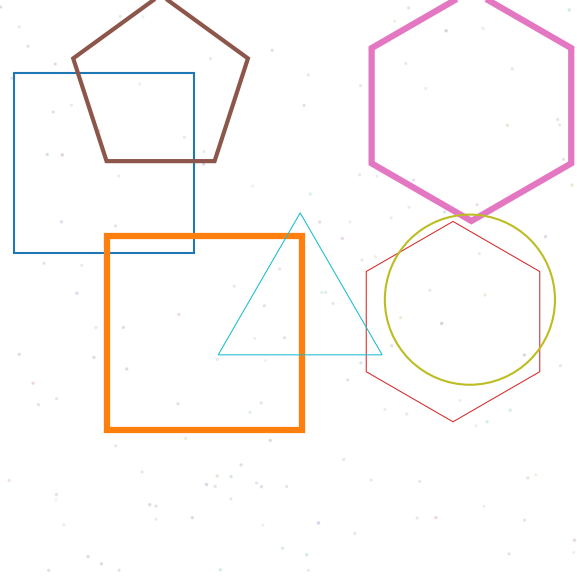[{"shape": "square", "thickness": 1, "radius": 0.78, "center": [0.18, 0.716]}, {"shape": "square", "thickness": 3, "radius": 0.84, "center": [0.354, 0.423]}, {"shape": "hexagon", "thickness": 0.5, "radius": 0.87, "center": [0.784, 0.442]}, {"shape": "pentagon", "thickness": 2, "radius": 0.8, "center": [0.278, 0.849]}, {"shape": "hexagon", "thickness": 3, "radius": 1.0, "center": [0.816, 0.816]}, {"shape": "circle", "thickness": 1, "radius": 0.74, "center": [0.814, 0.48]}, {"shape": "triangle", "thickness": 0.5, "radius": 0.82, "center": [0.52, 0.467]}]